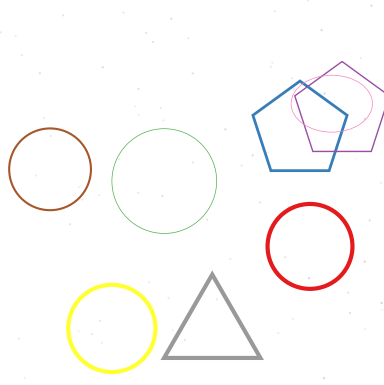[{"shape": "circle", "thickness": 3, "radius": 0.55, "center": [0.805, 0.36]}, {"shape": "pentagon", "thickness": 2, "radius": 0.64, "center": [0.779, 0.661]}, {"shape": "circle", "thickness": 0.5, "radius": 0.68, "center": [0.427, 0.53]}, {"shape": "pentagon", "thickness": 1, "radius": 0.65, "center": [0.888, 0.711]}, {"shape": "circle", "thickness": 3, "radius": 0.57, "center": [0.291, 0.147]}, {"shape": "circle", "thickness": 1.5, "radius": 0.53, "center": [0.13, 0.56]}, {"shape": "oval", "thickness": 0.5, "radius": 0.53, "center": [0.862, 0.731]}, {"shape": "triangle", "thickness": 3, "radius": 0.72, "center": [0.551, 0.143]}]